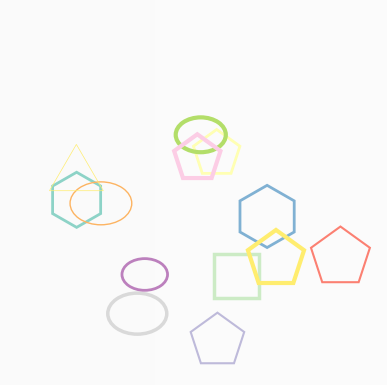[{"shape": "hexagon", "thickness": 2, "radius": 0.36, "center": [0.198, 0.481]}, {"shape": "pentagon", "thickness": 2, "radius": 0.32, "center": [0.559, 0.601]}, {"shape": "pentagon", "thickness": 1.5, "radius": 0.36, "center": [0.561, 0.115]}, {"shape": "pentagon", "thickness": 1.5, "radius": 0.4, "center": [0.879, 0.332]}, {"shape": "hexagon", "thickness": 2, "radius": 0.4, "center": [0.689, 0.438]}, {"shape": "oval", "thickness": 1, "radius": 0.4, "center": [0.26, 0.472]}, {"shape": "oval", "thickness": 3, "radius": 0.32, "center": [0.518, 0.65]}, {"shape": "pentagon", "thickness": 3, "radius": 0.31, "center": [0.509, 0.588]}, {"shape": "oval", "thickness": 2.5, "radius": 0.38, "center": [0.354, 0.185]}, {"shape": "oval", "thickness": 2, "radius": 0.29, "center": [0.374, 0.287]}, {"shape": "square", "thickness": 2.5, "radius": 0.29, "center": [0.61, 0.283]}, {"shape": "pentagon", "thickness": 3, "radius": 0.38, "center": [0.712, 0.327]}, {"shape": "triangle", "thickness": 0.5, "radius": 0.4, "center": [0.197, 0.545]}]